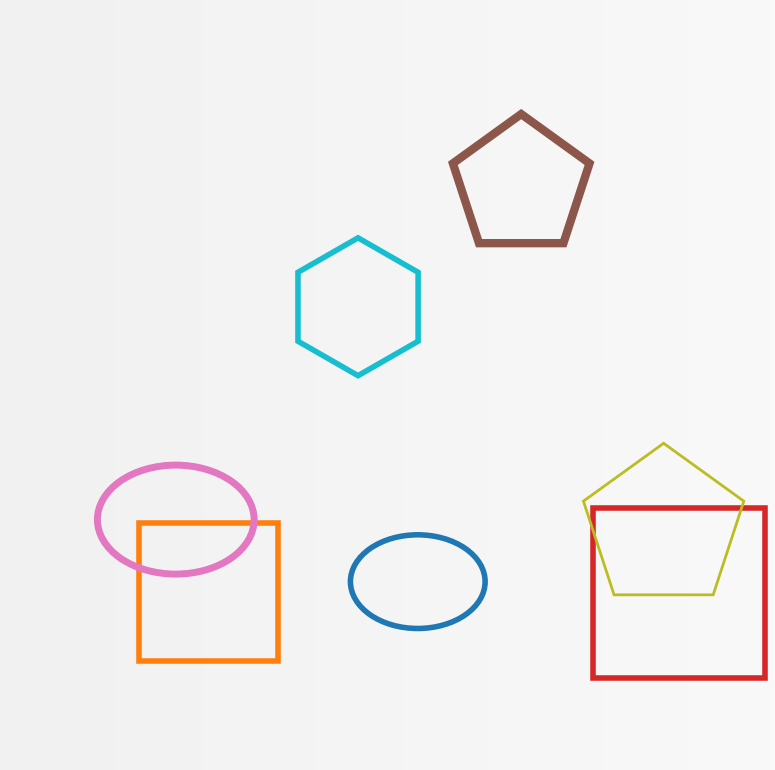[{"shape": "oval", "thickness": 2, "radius": 0.43, "center": [0.539, 0.245]}, {"shape": "square", "thickness": 2, "radius": 0.45, "center": [0.269, 0.232]}, {"shape": "square", "thickness": 2, "radius": 0.55, "center": [0.877, 0.23]}, {"shape": "pentagon", "thickness": 3, "radius": 0.46, "center": [0.673, 0.759]}, {"shape": "oval", "thickness": 2.5, "radius": 0.51, "center": [0.227, 0.325]}, {"shape": "pentagon", "thickness": 1, "radius": 0.54, "center": [0.856, 0.316]}, {"shape": "hexagon", "thickness": 2, "radius": 0.45, "center": [0.462, 0.602]}]